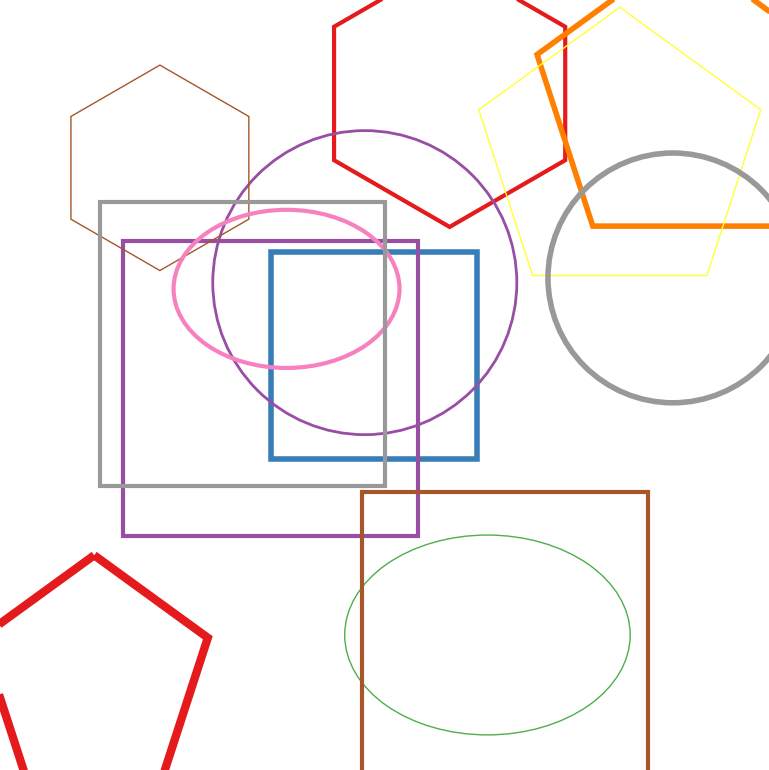[{"shape": "pentagon", "thickness": 3, "radius": 0.78, "center": [0.122, 0.124]}, {"shape": "hexagon", "thickness": 1.5, "radius": 0.87, "center": [0.584, 0.879]}, {"shape": "square", "thickness": 2, "radius": 0.67, "center": [0.486, 0.538]}, {"shape": "oval", "thickness": 0.5, "radius": 0.93, "center": [0.633, 0.175]}, {"shape": "circle", "thickness": 1, "radius": 0.99, "center": [0.474, 0.633]}, {"shape": "square", "thickness": 1.5, "radius": 0.96, "center": [0.352, 0.495]}, {"shape": "pentagon", "thickness": 2, "radius": 1.0, "center": [0.887, 0.868]}, {"shape": "pentagon", "thickness": 0.5, "radius": 0.96, "center": [0.805, 0.798]}, {"shape": "square", "thickness": 1.5, "radius": 0.93, "center": [0.655, 0.176]}, {"shape": "hexagon", "thickness": 0.5, "radius": 0.67, "center": [0.208, 0.782]}, {"shape": "oval", "thickness": 1.5, "radius": 0.73, "center": [0.372, 0.625]}, {"shape": "square", "thickness": 1.5, "radius": 0.92, "center": [0.315, 0.553]}, {"shape": "circle", "thickness": 2, "radius": 0.81, "center": [0.874, 0.639]}]